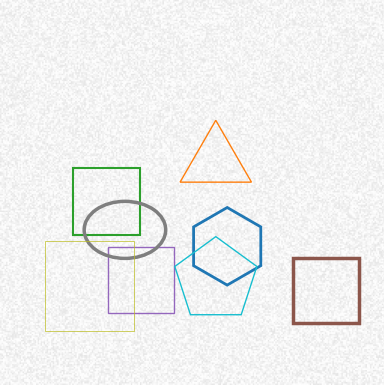[{"shape": "hexagon", "thickness": 2, "radius": 0.5, "center": [0.59, 0.36]}, {"shape": "triangle", "thickness": 1, "radius": 0.54, "center": [0.56, 0.58]}, {"shape": "square", "thickness": 1.5, "radius": 0.43, "center": [0.276, 0.476]}, {"shape": "square", "thickness": 1, "radius": 0.43, "center": [0.367, 0.272]}, {"shape": "square", "thickness": 2.5, "radius": 0.43, "center": [0.847, 0.245]}, {"shape": "oval", "thickness": 2.5, "radius": 0.53, "center": [0.325, 0.403]}, {"shape": "square", "thickness": 0.5, "radius": 0.58, "center": [0.233, 0.257]}, {"shape": "pentagon", "thickness": 1, "radius": 0.56, "center": [0.561, 0.273]}]